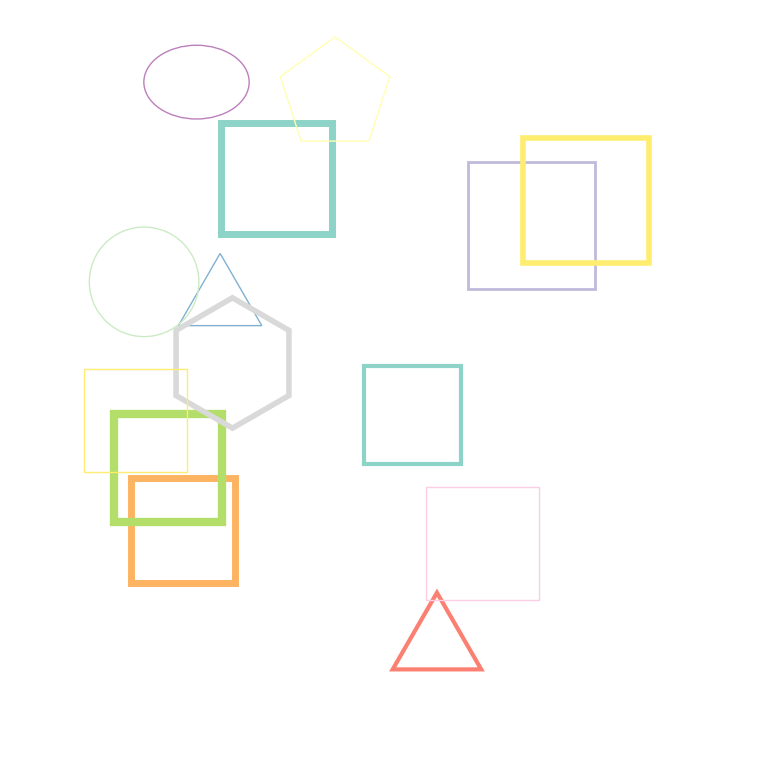[{"shape": "square", "thickness": 2.5, "radius": 0.36, "center": [0.359, 0.768]}, {"shape": "square", "thickness": 1.5, "radius": 0.32, "center": [0.536, 0.461]}, {"shape": "pentagon", "thickness": 0.5, "radius": 0.37, "center": [0.435, 0.877]}, {"shape": "square", "thickness": 1, "radius": 0.41, "center": [0.691, 0.707]}, {"shape": "triangle", "thickness": 1.5, "radius": 0.33, "center": [0.567, 0.164]}, {"shape": "triangle", "thickness": 0.5, "radius": 0.31, "center": [0.286, 0.608]}, {"shape": "square", "thickness": 2.5, "radius": 0.34, "center": [0.238, 0.311]}, {"shape": "square", "thickness": 3, "radius": 0.35, "center": [0.219, 0.392]}, {"shape": "square", "thickness": 0.5, "radius": 0.37, "center": [0.627, 0.294]}, {"shape": "hexagon", "thickness": 2, "radius": 0.42, "center": [0.302, 0.529]}, {"shape": "oval", "thickness": 0.5, "radius": 0.34, "center": [0.255, 0.893]}, {"shape": "circle", "thickness": 0.5, "radius": 0.36, "center": [0.187, 0.634]}, {"shape": "square", "thickness": 2, "radius": 0.41, "center": [0.761, 0.74]}, {"shape": "square", "thickness": 0.5, "radius": 0.34, "center": [0.176, 0.454]}]